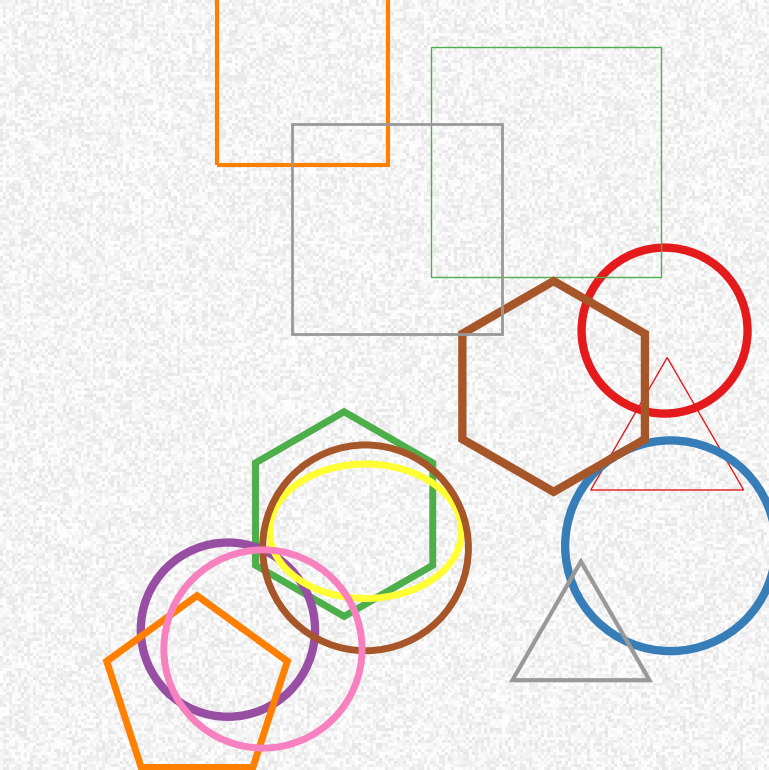[{"shape": "triangle", "thickness": 0.5, "radius": 0.57, "center": [0.866, 0.421]}, {"shape": "circle", "thickness": 3, "radius": 0.54, "center": [0.863, 0.571]}, {"shape": "circle", "thickness": 3, "radius": 0.68, "center": [0.871, 0.291]}, {"shape": "hexagon", "thickness": 2.5, "radius": 0.66, "center": [0.447, 0.332]}, {"shape": "square", "thickness": 0.5, "radius": 0.75, "center": [0.709, 0.79]}, {"shape": "circle", "thickness": 3, "radius": 0.57, "center": [0.296, 0.182]}, {"shape": "square", "thickness": 1.5, "radius": 0.56, "center": [0.393, 0.897]}, {"shape": "pentagon", "thickness": 2.5, "radius": 0.62, "center": [0.256, 0.103]}, {"shape": "oval", "thickness": 2.5, "radius": 0.62, "center": [0.475, 0.31]}, {"shape": "circle", "thickness": 2.5, "radius": 0.67, "center": [0.475, 0.289]}, {"shape": "hexagon", "thickness": 3, "radius": 0.68, "center": [0.719, 0.498]}, {"shape": "circle", "thickness": 2.5, "radius": 0.64, "center": [0.342, 0.157]}, {"shape": "square", "thickness": 1, "radius": 0.68, "center": [0.516, 0.702]}, {"shape": "triangle", "thickness": 1.5, "radius": 0.51, "center": [0.755, 0.168]}]